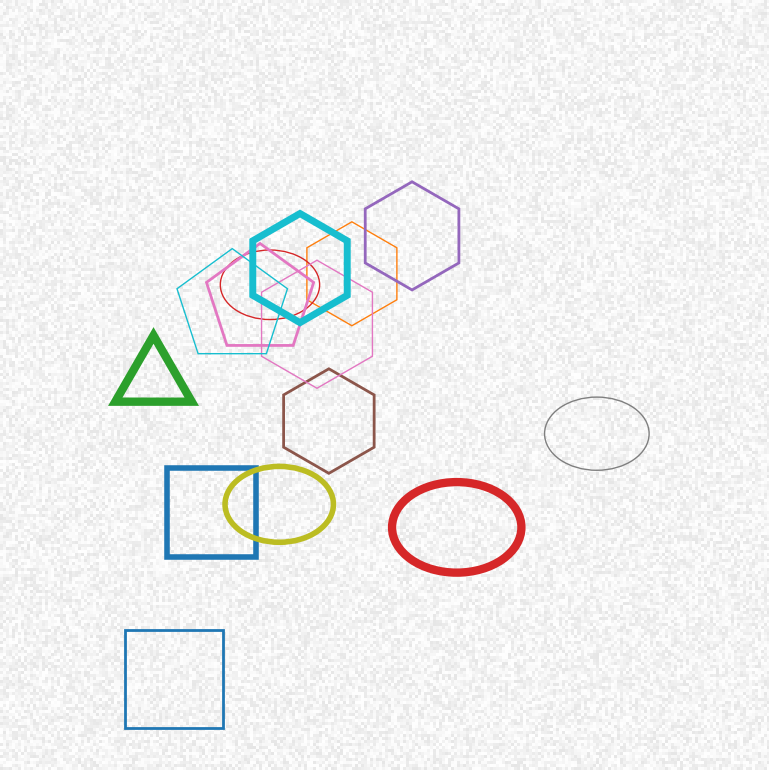[{"shape": "square", "thickness": 1, "radius": 0.32, "center": [0.226, 0.118]}, {"shape": "square", "thickness": 2, "radius": 0.29, "center": [0.275, 0.334]}, {"shape": "hexagon", "thickness": 0.5, "radius": 0.34, "center": [0.457, 0.644]}, {"shape": "triangle", "thickness": 3, "radius": 0.29, "center": [0.199, 0.507]}, {"shape": "oval", "thickness": 0.5, "radius": 0.32, "center": [0.351, 0.63]}, {"shape": "oval", "thickness": 3, "radius": 0.42, "center": [0.593, 0.315]}, {"shape": "hexagon", "thickness": 1, "radius": 0.35, "center": [0.535, 0.694]}, {"shape": "hexagon", "thickness": 1, "radius": 0.34, "center": [0.427, 0.453]}, {"shape": "pentagon", "thickness": 1, "radius": 0.37, "center": [0.338, 0.611]}, {"shape": "hexagon", "thickness": 0.5, "radius": 0.42, "center": [0.412, 0.579]}, {"shape": "oval", "thickness": 0.5, "radius": 0.34, "center": [0.775, 0.437]}, {"shape": "oval", "thickness": 2, "radius": 0.35, "center": [0.363, 0.345]}, {"shape": "hexagon", "thickness": 2.5, "radius": 0.35, "center": [0.39, 0.652]}, {"shape": "pentagon", "thickness": 0.5, "radius": 0.38, "center": [0.302, 0.602]}]